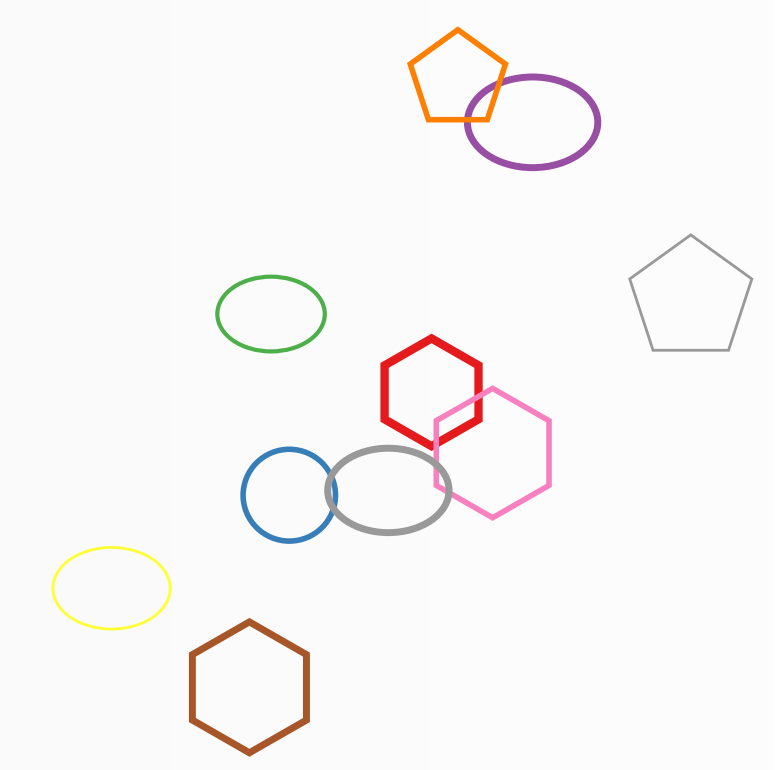[{"shape": "hexagon", "thickness": 3, "radius": 0.35, "center": [0.557, 0.49]}, {"shape": "circle", "thickness": 2, "radius": 0.3, "center": [0.373, 0.357]}, {"shape": "oval", "thickness": 1.5, "radius": 0.35, "center": [0.35, 0.592]}, {"shape": "oval", "thickness": 2.5, "radius": 0.42, "center": [0.687, 0.841]}, {"shape": "pentagon", "thickness": 2, "radius": 0.32, "center": [0.591, 0.897]}, {"shape": "oval", "thickness": 1, "radius": 0.38, "center": [0.144, 0.236]}, {"shape": "hexagon", "thickness": 2.5, "radius": 0.42, "center": [0.322, 0.107]}, {"shape": "hexagon", "thickness": 2, "radius": 0.42, "center": [0.636, 0.412]}, {"shape": "pentagon", "thickness": 1, "radius": 0.41, "center": [0.891, 0.612]}, {"shape": "oval", "thickness": 2.5, "radius": 0.39, "center": [0.501, 0.363]}]